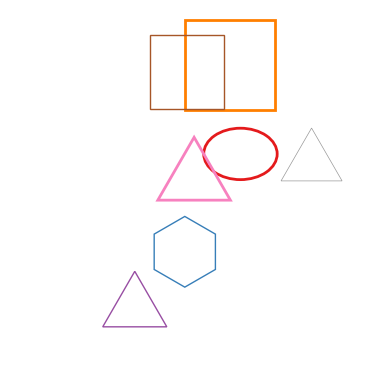[{"shape": "oval", "thickness": 2, "radius": 0.48, "center": [0.625, 0.6]}, {"shape": "hexagon", "thickness": 1, "radius": 0.46, "center": [0.48, 0.346]}, {"shape": "triangle", "thickness": 1, "radius": 0.48, "center": [0.35, 0.199]}, {"shape": "square", "thickness": 2, "radius": 0.58, "center": [0.598, 0.831]}, {"shape": "square", "thickness": 1, "radius": 0.48, "center": [0.486, 0.812]}, {"shape": "triangle", "thickness": 2, "radius": 0.54, "center": [0.504, 0.535]}, {"shape": "triangle", "thickness": 0.5, "radius": 0.46, "center": [0.809, 0.576]}]